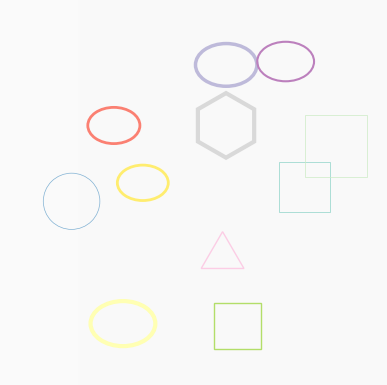[{"shape": "square", "thickness": 0.5, "radius": 0.33, "center": [0.786, 0.515]}, {"shape": "oval", "thickness": 3, "radius": 0.42, "center": [0.317, 0.159]}, {"shape": "oval", "thickness": 2.5, "radius": 0.4, "center": [0.584, 0.831]}, {"shape": "oval", "thickness": 2, "radius": 0.34, "center": [0.294, 0.674]}, {"shape": "circle", "thickness": 0.5, "radius": 0.37, "center": [0.185, 0.477]}, {"shape": "square", "thickness": 1, "radius": 0.3, "center": [0.613, 0.154]}, {"shape": "triangle", "thickness": 1, "radius": 0.32, "center": [0.574, 0.335]}, {"shape": "hexagon", "thickness": 3, "radius": 0.42, "center": [0.583, 0.674]}, {"shape": "oval", "thickness": 1.5, "radius": 0.37, "center": [0.737, 0.84]}, {"shape": "square", "thickness": 0.5, "radius": 0.4, "center": [0.867, 0.621]}, {"shape": "oval", "thickness": 2, "radius": 0.33, "center": [0.369, 0.525]}]